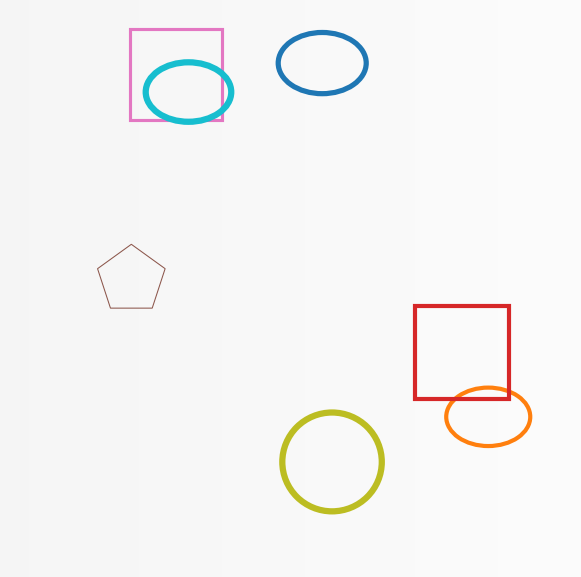[{"shape": "oval", "thickness": 2.5, "radius": 0.38, "center": [0.554, 0.89]}, {"shape": "oval", "thickness": 2, "radius": 0.36, "center": [0.84, 0.277]}, {"shape": "square", "thickness": 2, "radius": 0.41, "center": [0.795, 0.388]}, {"shape": "pentagon", "thickness": 0.5, "radius": 0.31, "center": [0.226, 0.515]}, {"shape": "square", "thickness": 1.5, "radius": 0.39, "center": [0.303, 0.87]}, {"shape": "circle", "thickness": 3, "radius": 0.43, "center": [0.571, 0.199]}, {"shape": "oval", "thickness": 3, "radius": 0.37, "center": [0.324, 0.84]}]